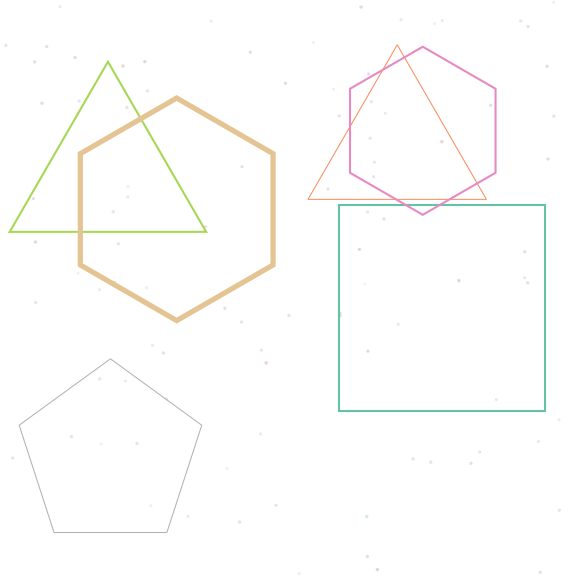[{"shape": "square", "thickness": 1, "radius": 0.89, "center": [0.765, 0.466]}, {"shape": "triangle", "thickness": 0.5, "radius": 0.89, "center": [0.688, 0.743]}, {"shape": "hexagon", "thickness": 1, "radius": 0.73, "center": [0.732, 0.773]}, {"shape": "triangle", "thickness": 1, "radius": 0.98, "center": [0.187, 0.696]}, {"shape": "hexagon", "thickness": 2.5, "radius": 0.96, "center": [0.306, 0.637]}, {"shape": "pentagon", "thickness": 0.5, "radius": 0.83, "center": [0.191, 0.212]}]